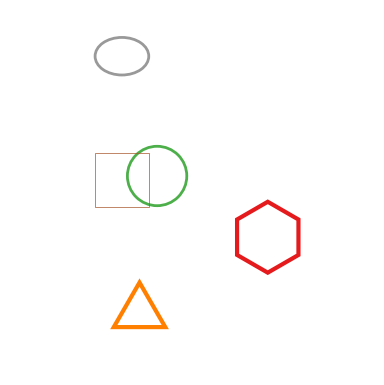[{"shape": "hexagon", "thickness": 3, "radius": 0.46, "center": [0.695, 0.384]}, {"shape": "circle", "thickness": 2, "radius": 0.39, "center": [0.408, 0.543]}, {"shape": "triangle", "thickness": 3, "radius": 0.39, "center": [0.362, 0.189]}, {"shape": "square", "thickness": 0.5, "radius": 0.35, "center": [0.317, 0.532]}, {"shape": "oval", "thickness": 2, "radius": 0.35, "center": [0.317, 0.854]}]